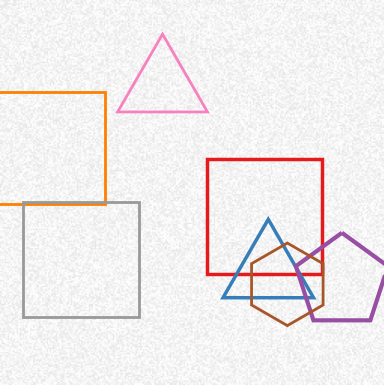[{"shape": "square", "thickness": 2.5, "radius": 0.75, "center": [0.686, 0.438]}, {"shape": "triangle", "thickness": 2.5, "radius": 0.68, "center": [0.697, 0.295]}, {"shape": "pentagon", "thickness": 3, "radius": 0.63, "center": [0.888, 0.27]}, {"shape": "square", "thickness": 2, "radius": 0.73, "center": [0.126, 0.615]}, {"shape": "hexagon", "thickness": 2, "radius": 0.54, "center": [0.746, 0.261]}, {"shape": "triangle", "thickness": 2, "radius": 0.67, "center": [0.422, 0.777]}, {"shape": "square", "thickness": 2, "radius": 0.75, "center": [0.21, 0.326]}]